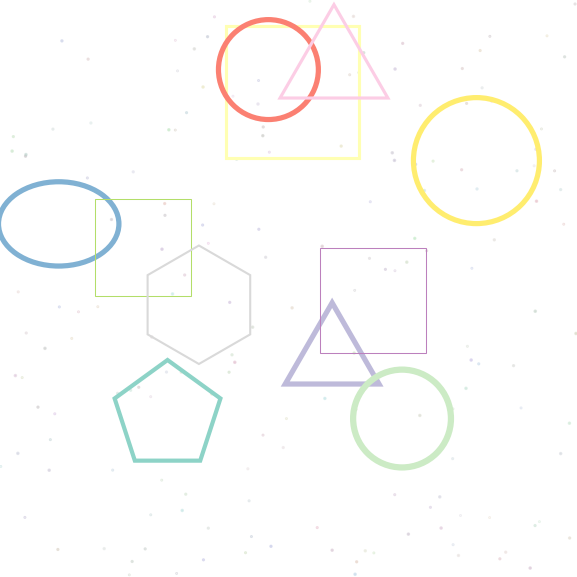[{"shape": "pentagon", "thickness": 2, "radius": 0.48, "center": [0.29, 0.279]}, {"shape": "square", "thickness": 1.5, "radius": 0.57, "center": [0.506, 0.84]}, {"shape": "triangle", "thickness": 2.5, "radius": 0.47, "center": [0.575, 0.381]}, {"shape": "circle", "thickness": 2.5, "radius": 0.43, "center": [0.465, 0.879]}, {"shape": "oval", "thickness": 2.5, "radius": 0.52, "center": [0.102, 0.611]}, {"shape": "square", "thickness": 0.5, "radius": 0.42, "center": [0.247, 0.57]}, {"shape": "triangle", "thickness": 1.5, "radius": 0.54, "center": [0.578, 0.883]}, {"shape": "hexagon", "thickness": 1, "radius": 0.51, "center": [0.344, 0.471]}, {"shape": "square", "thickness": 0.5, "radius": 0.46, "center": [0.646, 0.479]}, {"shape": "circle", "thickness": 3, "radius": 0.42, "center": [0.696, 0.274]}, {"shape": "circle", "thickness": 2.5, "radius": 0.55, "center": [0.825, 0.721]}]